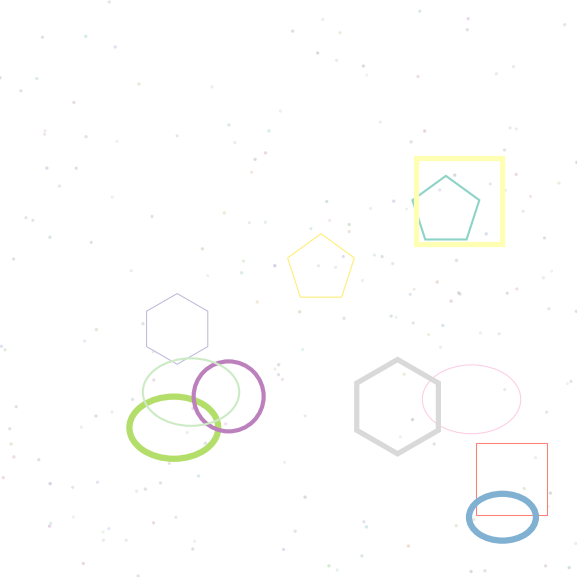[{"shape": "pentagon", "thickness": 1, "radius": 0.3, "center": [0.772, 0.634]}, {"shape": "square", "thickness": 2.5, "radius": 0.37, "center": [0.795, 0.651]}, {"shape": "hexagon", "thickness": 0.5, "radius": 0.31, "center": [0.307, 0.43]}, {"shape": "square", "thickness": 0.5, "radius": 0.31, "center": [0.886, 0.17]}, {"shape": "oval", "thickness": 3, "radius": 0.29, "center": [0.87, 0.104]}, {"shape": "oval", "thickness": 3, "radius": 0.38, "center": [0.301, 0.259]}, {"shape": "oval", "thickness": 0.5, "radius": 0.43, "center": [0.817, 0.308]}, {"shape": "hexagon", "thickness": 2.5, "radius": 0.41, "center": [0.688, 0.295]}, {"shape": "circle", "thickness": 2, "radius": 0.3, "center": [0.396, 0.313]}, {"shape": "oval", "thickness": 1, "radius": 0.42, "center": [0.331, 0.32]}, {"shape": "pentagon", "thickness": 0.5, "radius": 0.3, "center": [0.556, 0.534]}]